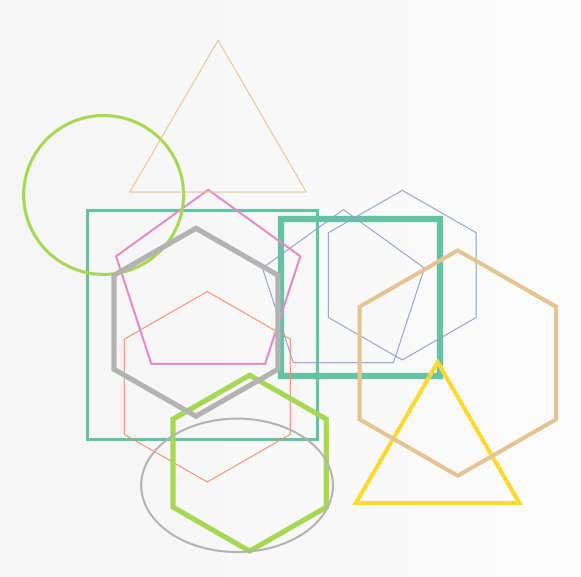[{"shape": "square", "thickness": 1.5, "radius": 0.99, "center": [0.347, 0.437]}, {"shape": "square", "thickness": 3, "radius": 0.68, "center": [0.62, 0.484]}, {"shape": "hexagon", "thickness": 0.5, "radius": 0.82, "center": [0.357, 0.329]}, {"shape": "hexagon", "thickness": 0.5, "radius": 0.73, "center": [0.692, 0.523]}, {"shape": "pentagon", "thickness": 0.5, "radius": 0.73, "center": [0.591, 0.49]}, {"shape": "pentagon", "thickness": 1, "radius": 0.83, "center": [0.358, 0.504]}, {"shape": "circle", "thickness": 1.5, "radius": 0.69, "center": [0.178, 0.661]}, {"shape": "hexagon", "thickness": 2.5, "radius": 0.76, "center": [0.43, 0.197]}, {"shape": "triangle", "thickness": 2, "radius": 0.81, "center": [0.753, 0.209]}, {"shape": "hexagon", "thickness": 2, "radius": 0.98, "center": [0.788, 0.37]}, {"shape": "triangle", "thickness": 0.5, "radius": 0.88, "center": [0.375, 0.754]}, {"shape": "hexagon", "thickness": 2.5, "radius": 0.81, "center": [0.337, 0.441]}, {"shape": "oval", "thickness": 1, "radius": 0.83, "center": [0.408, 0.159]}]